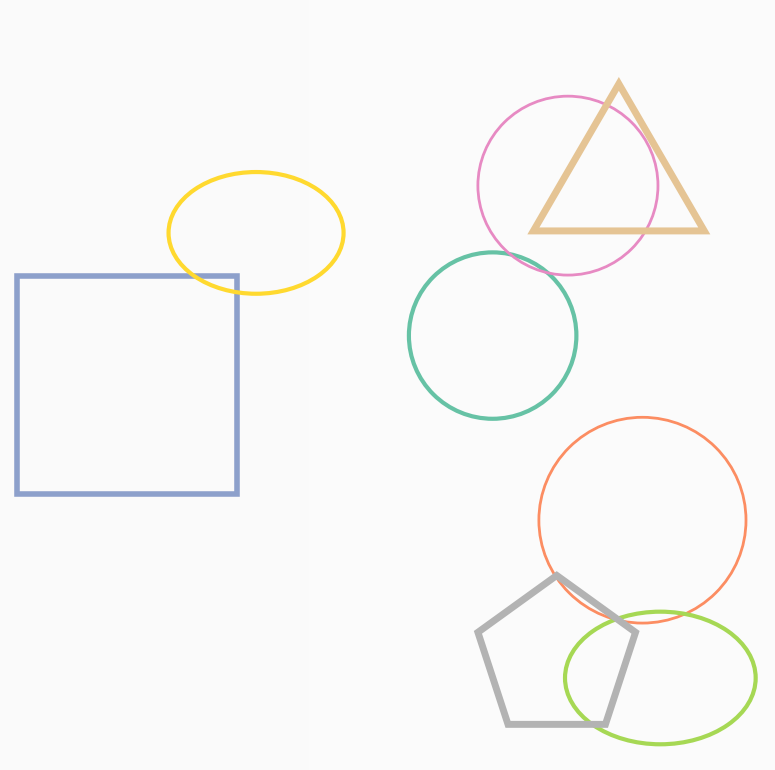[{"shape": "circle", "thickness": 1.5, "radius": 0.54, "center": [0.636, 0.564]}, {"shape": "circle", "thickness": 1, "radius": 0.67, "center": [0.829, 0.324]}, {"shape": "square", "thickness": 2, "radius": 0.71, "center": [0.164, 0.5]}, {"shape": "circle", "thickness": 1, "radius": 0.58, "center": [0.733, 0.759]}, {"shape": "oval", "thickness": 1.5, "radius": 0.62, "center": [0.852, 0.12]}, {"shape": "oval", "thickness": 1.5, "radius": 0.56, "center": [0.33, 0.698]}, {"shape": "triangle", "thickness": 2.5, "radius": 0.64, "center": [0.799, 0.764]}, {"shape": "pentagon", "thickness": 2.5, "radius": 0.53, "center": [0.718, 0.146]}]